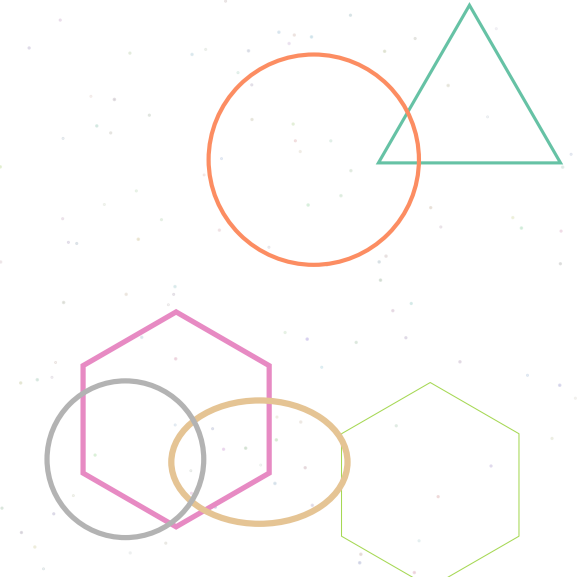[{"shape": "triangle", "thickness": 1.5, "radius": 0.91, "center": [0.813, 0.808]}, {"shape": "circle", "thickness": 2, "radius": 0.91, "center": [0.543, 0.723]}, {"shape": "hexagon", "thickness": 2.5, "radius": 0.93, "center": [0.305, 0.273]}, {"shape": "hexagon", "thickness": 0.5, "radius": 0.89, "center": [0.745, 0.159]}, {"shape": "oval", "thickness": 3, "radius": 0.76, "center": [0.449, 0.199]}, {"shape": "circle", "thickness": 2.5, "radius": 0.68, "center": [0.217, 0.204]}]